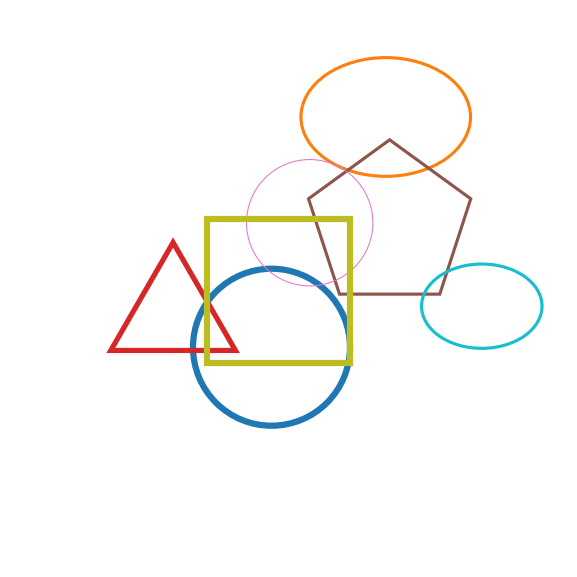[{"shape": "circle", "thickness": 3, "radius": 0.68, "center": [0.47, 0.398]}, {"shape": "oval", "thickness": 1.5, "radius": 0.73, "center": [0.668, 0.797]}, {"shape": "triangle", "thickness": 2.5, "radius": 0.62, "center": [0.3, 0.455]}, {"shape": "pentagon", "thickness": 1.5, "radius": 0.74, "center": [0.675, 0.609]}, {"shape": "circle", "thickness": 0.5, "radius": 0.55, "center": [0.536, 0.613]}, {"shape": "square", "thickness": 3, "radius": 0.62, "center": [0.482, 0.495]}, {"shape": "oval", "thickness": 1.5, "radius": 0.52, "center": [0.834, 0.469]}]